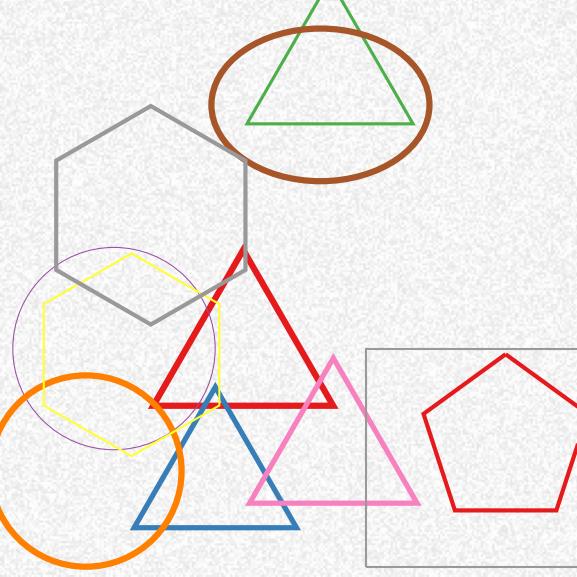[{"shape": "pentagon", "thickness": 2, "radius": 0.75, "center": [0.876, 0.236]}, {"shape": "triangle", "thickness": 3, "radius": 0.9, "center": [0.421, 0.386]}, {"shape": "triangle", "thickness": 2.5, "radius": 0.81, "center": [0.373, 0.167]}, {"shape": "triangle", "thickness": 1.5, "radius": 0.83, "center": [0.571, 0.868]}, {"shape": "circle", "thickness": 0.5, "radius": 0.88, "center": [0.197, 0.396]}, {"shape": "circle", "thickness": 3, "radius": 0.83, "center": [0.149, 0.183]}, {"shape": "hexagon", "thickness": 1, "radius": 0.88, "center": [0.228, 0.385]}, {"shape": "oval", "thickness": 3, "radius": 0.94, "center": [0.555, 0.818]}, {"shape": "triangle", "thickness": 2.5, "radius": 0.84, "center": [0.577, 0.212]}, {"shape": "hexagon", "thickness": 2, "radius": 0.95, "center": [0.261, 0.626]}, {"shape": "square", "thickness": 1, "radius": 0.94, "center": [0.822, 0.206]}]